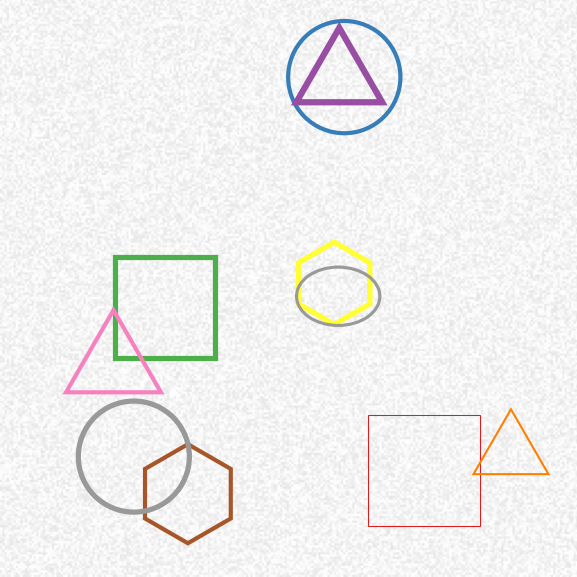[{"shape": "square", "thickness": 0.5, "radius": 0.48, "center": [0.735, 0.184]}, {"shape": "circle", "thickness": 2, "radius": 0.49, "center": [0.596, 0.866]}, {"shape": "square", "thickness": 2.5, "radius": 0.43, "center": [0.286, 0.466]}, {"shape": "triangle", "thickness": 3, "radius": 0.43, "center": [0.588, 0.865]}, {"shape": "triangle", "thickness": 1, "radius": 0.37, "center": [0.885, 0.216]}, {"shape": "hexagon", "thickness": 2.5, "radius": 0.36, "center": [0.579, 0.509]}, {"shape": "hexagon", "thickness": 2, "radius": 0.43, "center": [0.325, 0.144]}, {"shape": "triangle", "thickness": 2, "radius": 0.47, "center": [0.197, 0.367]}, {"shape": "oval", "thickness": 1.5, "radius": 0.36, "center": [0.586, 0.486]}, {"shape": "circle", "thickness": 2.5, "radius": 0.48, "center": [0.232, 0.208]}]